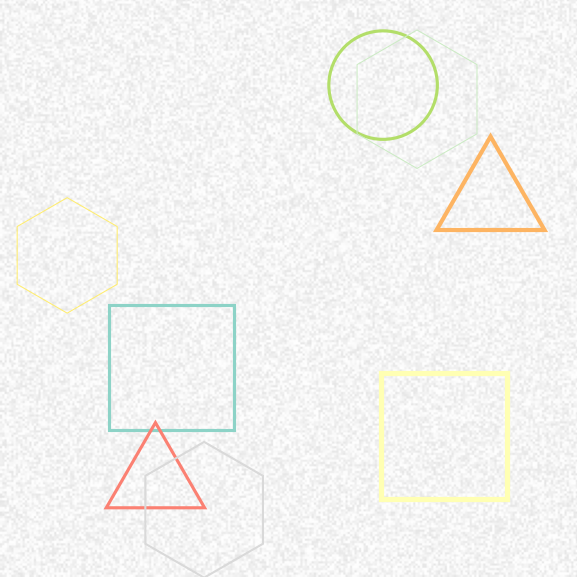[{"shape": "square", "thickness": 1.5, "radius": 0.54, "center": [0.297, 0.363]}, {"shape": "square", "thickness": 2.5, "radius": 0.55, "center": [0.77, 0.244]}, {"shape": "triangle", "thickness": 1.5, "radius": 0.49, "center": [0.269, 0.169]}, {"shape": "triangle", "thickness": 2, "radius": 0.54, "center": [0.849, 0.655]}, {"shape": "circle", "thickness": 1.5, "radius": 0.47, "center": [0.663, 0.852]}, {"shape": "hexagon", "thickness": 1, "radius": 0.59, "center": [0.354, 0.116]}, {"shape": "hexagon", "thickness": 0.5, "radius": 0.6, "center": [0.722, 0.827]}, {"shape": "hexagon", "thickness": 0.5, "radius": 0.5, "center": [0.116, 0.557]}]